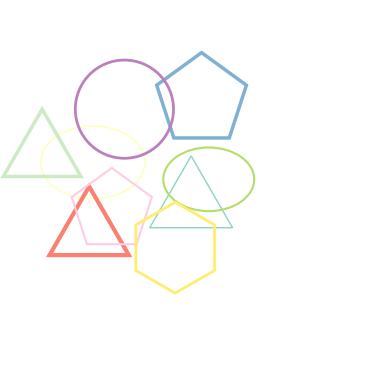[{"shape": "triangle", "thickness": 1, "radius": 0.62, "center": [0.497, 0.471]}, {"shape": "oval", "thickness": 1, "radius": 0.68, "center": [0.241, 0.578]}, {"shape": "triangle", "thickness": 3, "radius": 0.59, "center": [0.232, 0.397]}, {"shape": "pentagon", "thickness": 2.5, "radius": 0.61, "center": [0.524, 0.741]}, {"shape": "oval", "thickness": 1.5, "radius": 0.59, "center": [0.542, 0.534]}, {"shape": "pentagon", "thickness": 1.5, "radius": 0.55, "center": [0.29, 0.454]}, {"shape": "circle", "thickness": 2, "radius": 0.64, "center": [0.323, 0.716]}, {"shape": "triangle", "thickness": 2.5, "radius": 0.58, "center": [0.11, 0.6]}, {"shape": "hexagon", "thickness": 2, "radius": 0.59, "center": [0.455, 0.357]}]